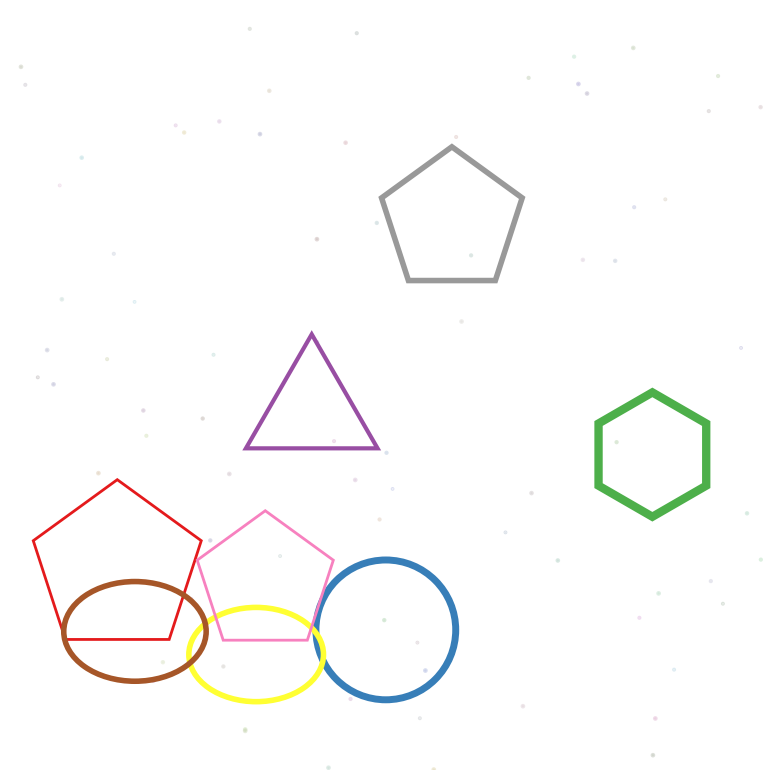[{"shape": "pentagon", "thickness": 1, "radius": 0.57, "center": [0.152, 0.262]}, {"shape": "circle", "thickness": 2.5, "radius": 0.45, "center": [0.501, 0.182]}, {"shape": "hexagon", "thickness": 3, "radius": 0.4, "center": [0.847, 0.41]}, {"shape": "triangle", "thickness": 1.5, "radius": 0.49, "center": [0.405, 0.467]}, {"shape": "oval", "thickness": 2, "radius": 0.44, "center": [0.333, 0.15]}, {"shape": "oval", "thickness": 2, "radius": 0.46, "center": [0.175, 0.18]}, {"shape": "pentagon", "thickness": 1, "radius": 0.46, "center": [0.345, 0.244]}, {"shape": "pentagon", "thickness": 2, "radius": 0.48, "center": [0.587, 0.713]}]